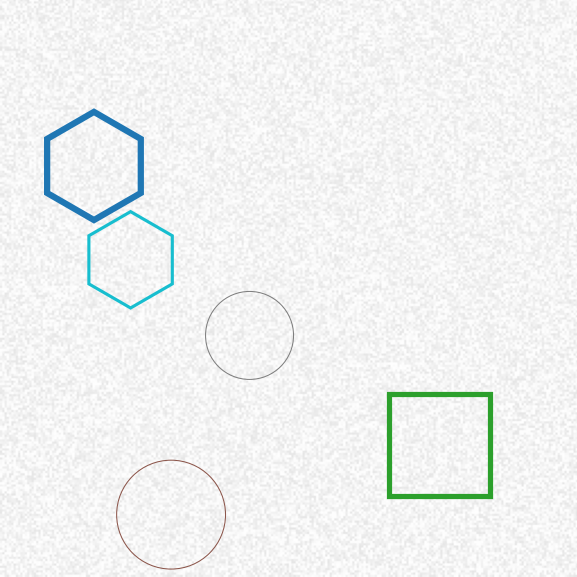[{"shape": "hexagon", "thickness": 3, "radius": 0.47, "center": [0.163, 0.712]}, {"shape": "square", "thickness": 2.5, "radius": 0.44, "center": [0.761, 0.229]}, {"shape": "circle", "thickness": 0.5, "radius": 0.47, "center": [0.296, 0.108]}, {"shape": "circle", "thickness": 0.5, "radius": 0.38, "center": [0.432, 0.418]}, {"shape": "hexagon", "thickness": 1.5, "radius": 0.42, "center": [0.226, 0.549]}]